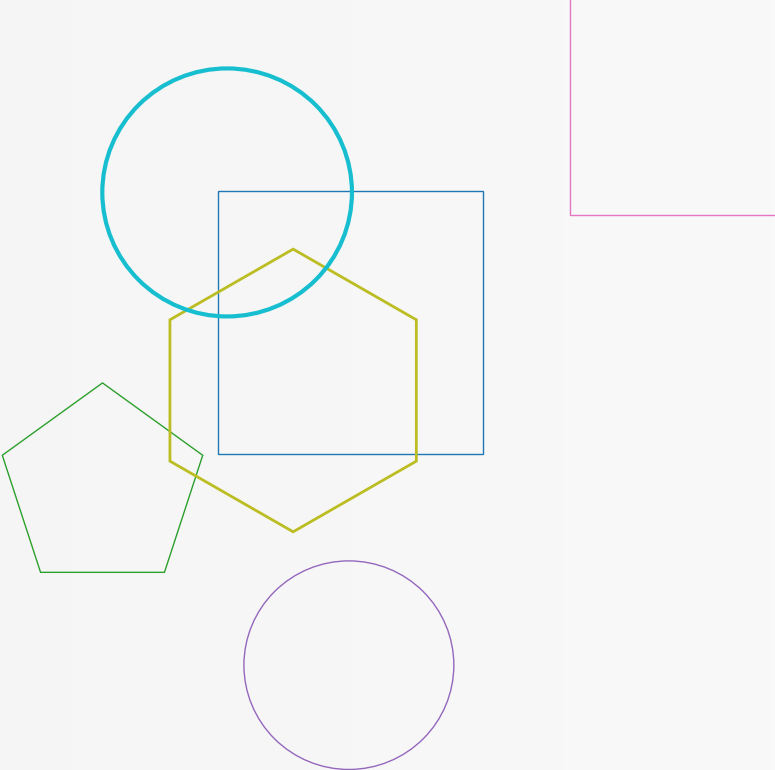[{"shape": "square", "thickness": 0.5, "radius": 0.86, "center": [0.453, 0.581]}, {"shape": "pentagon", "thickness": 0.5, "radius": 0.68, "center": [0.132, 0.367]}, {"shape": "circle", "thickness": 0.5, "radius": 0.68, "center": [0.45, 0.136]}, {"shape": "square", "thickness": 0.5, "radius": 0.72, "center": [0.88, 0.865]}, {"shape": "hexagon", "thickness": 1, "radius": 0.92, "center": [0.378, 0.493]}, {"shape": "circle", "thickness": 1.5, "radius": 0.81, "center": [0.293, 0.75]}]